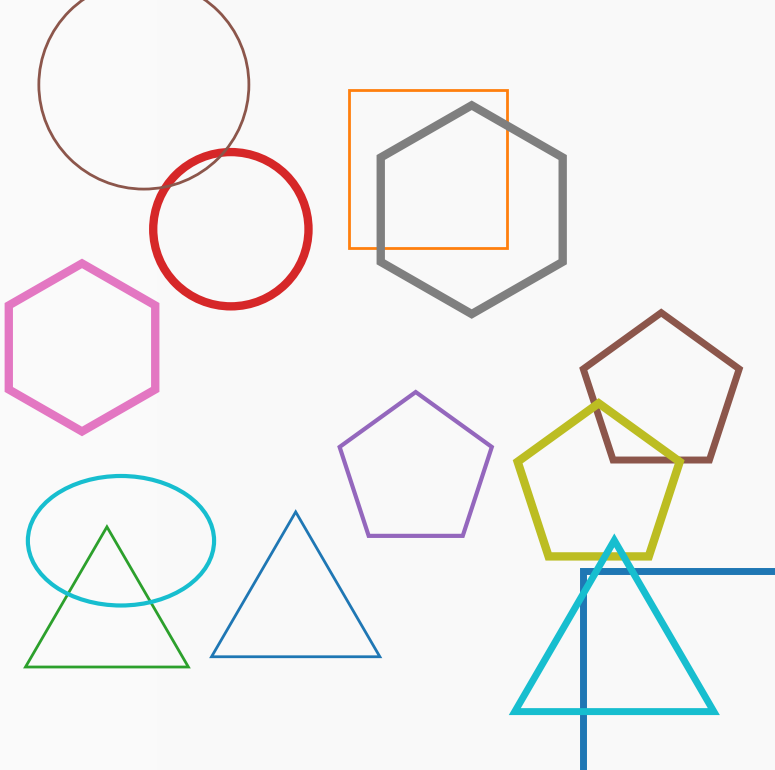[{"shape": "triangle", "thickness": 1, "radius": 0.63, "center": [0.382, 0.21]}, {"shape": "square", "thickness": 2.5, "radius": 0.71, "center": [0.894, 0.116]}, {"shape": "square", "thickness": 1, "radius": 0.51, "center": [0.552, 0.78]}, {"shape": "triangle", "thickness": 1, "radius": 0.61, "center": [0.138, 0.194]}, {"shape": "circle", "thickness": 3, "radius": 0.5, "center": [0.298, 0.702]}, {"shape": "pentagon", "thickness": 1.5, "radius": 0.52, "center": [0.536, 0.388]}, {"shape": "pentagon", "thickness": 2.5, "radius": 0.53, "center": [0.853, 0.488]}, {"shape": "circle", "thickness": 1, "radius": 0.68, "center": [0.186, 0.89]}, {"shape": "hexagon", "thickness": 3, "radius": 0.55, "center": [0.106, 0.549]}, {"shape": "hexagon", "thickness": 3, "radius": 0.68, "center": [0.609, 0.728]}, {"shape": "pentagon", "thickness": 3, "radius": 0.55, "center": [0.772, 0.366]}, {"shape": "triangle", "thickness": 2.5, "radius": 0.74, "center": [0.793, 0.15]}, {"shape": "oval", "thickness": 1.5, "radius": 0.6, "center": [0.156, 0.298]}]